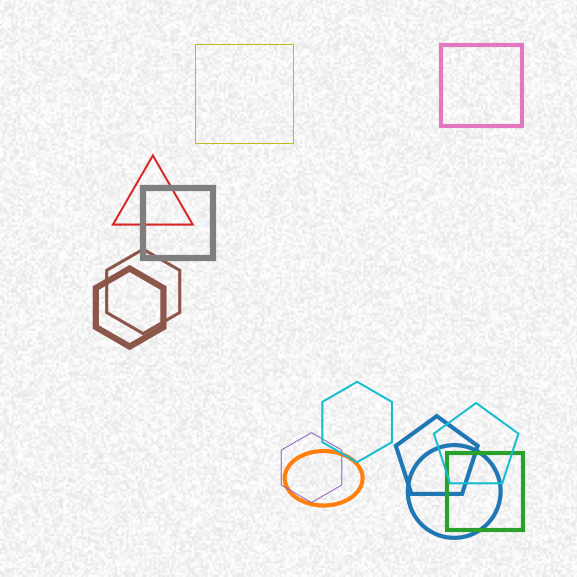[{"shape": "circle", "thickness": 2, "radius": 0.4, "center": [0.787, 0.148]}, {"shape": "pentagon", "thickness": 2, "radius": 0.37, "center": [0.756, 0.204]}, {"shape": "oval", "thickness": 2, "radius": 0.34, "center": [0.56, 0.171]}, {"shape": "square", "thickness": 2, "radius": 0.33, "center": [0.84, 0.148]}, {"shape": "triangle", "thickness": 1, "radius": 0.4, "center": [0.265, 0.65]}, {"shape": "hexagon", "thickness": 0.5, "radius": 0.3, "center": [0.539, 0.19]}, {"shape": "hexagon", "thickness": 3, "radius": 0.34, "center": [0.224, 0.467]}, {"shape": "hexagon", "thickness": 1.5, "radius": 0.37, "center": [0.248, 0.494]}, {"shape": "square", "thickness": 2, "radius": 0.35, "center": [0.833, 0.851]}, {"shape": "square", "thickness": 3, "radius": 0.3, "center": [0.308, 0.613]}, {"shape": "square", "thickness": 0.5, "radius": 0.43, "center": [0.422, 0.837]}, {"shape": "hexagon", "thickness": 1, "radius": 0.35, "center": [0.618, 0.268]}, {"shape": "pentagon", "thickness": 1, "radius": 0.38, "center": [0.824, 0.224]}]